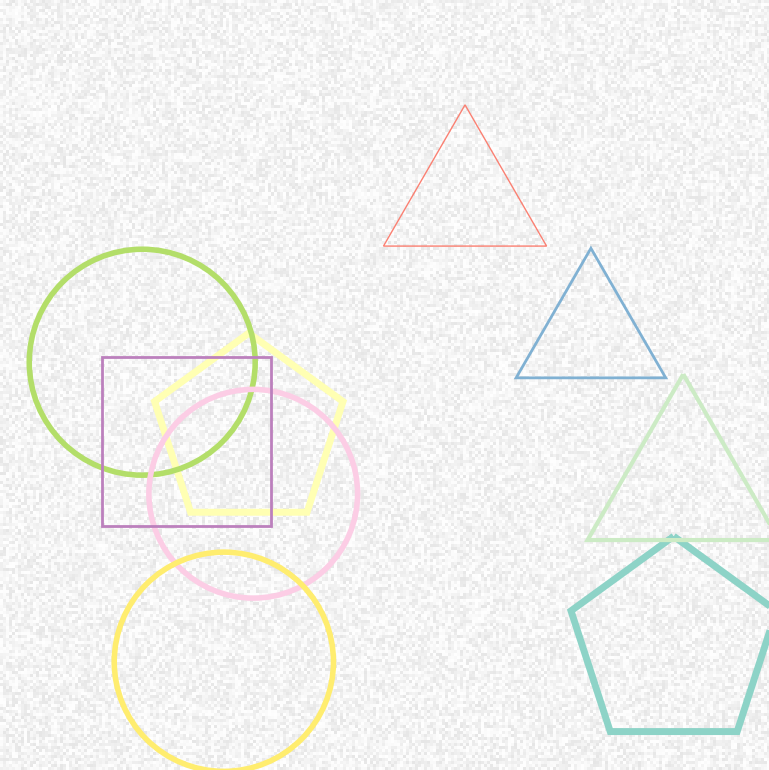[{"shape": "pentagon", "thickness": 2.5, "radius": 0.7, "center": [0.875, 0.163]}, {"shape": "pentagon", "thickness": 2.5, "radius": 0.64, "center": [0.323, 0.439]}, {"shape": "triangle", "thickness": 0.5, "radius": 0.61, "center": [0.604, 0.742]}, {"shape": "triangle", "thickness": 1, "radius": 0.56, "center": [0.767, 0.565]}, {"shape": "circle", "thickness": 2, "radius": 0.73, "center": [0.185, 0.53]}, {"shape": "circle", "thickness": 2, "radius": 0.68, "center": [0.329, 0.359]}, {"shape": "square", "thickness": 1, "radius": 0.55, "center": [0.243, 0.427]}, {"shape": "triangle", "thickness": 1.5, "radius": 0.72, "center": [0.887, 0.37]}, {"shape": "circle", "thickness": 2, "radius": 0.71, "center": [0.291, 0.141]}]